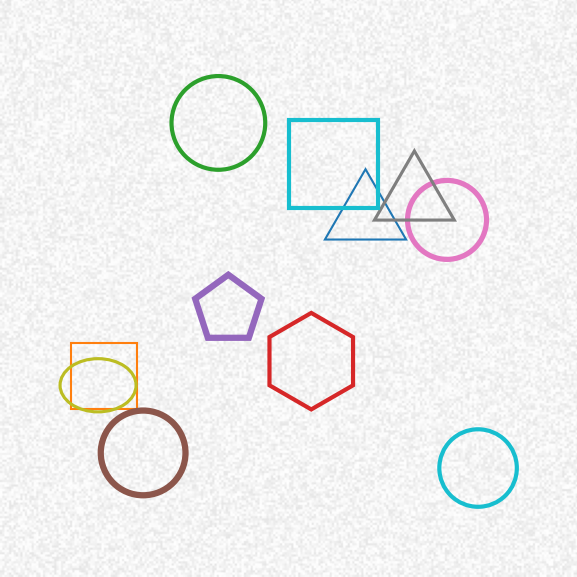[{"shape": "triangle", "thickness": 1, "radius": 0.41, "center": [0.633, 0.625]}, {"shape": "square", "thickness": 1, "radius": 0.29, "center": [0.18, 0.348]}, {"shape": "circle", "thickness": 2, "radius": 0.41, "center": [0.378, 0.786]}, {"shape": "hexagon", "thickness": 2, "radius": 0.42, "center": [0.539, 0.374]}, {"shape": "pentagon", "thickness": 3, "radius": 0.3, "center": [0.395, 0.463]}, {"shape": "circle", "thickness": 3, "radius": 0.37, "center": [0.248, 0.215]}, {"shape": "circle", "thickness": 2.5, "radius": 0.34, "center": [0.774, 0.618]}, {"shape": "triangle", "thickness": 1.5, "radius": 0.4, "center": [0.718, 0.658]}, {"shape": "oval", "thickness": 1.5, "radius": 0.33, "center": [0.17, 0.332]}, {"shape": "circle", "thickness": 2, "radius": 0.34, "center": [0.828, 0.189]}, {"shape": "square", "thickness": 2, "radius": 0.38, "center": [0.577, 0.715]}]